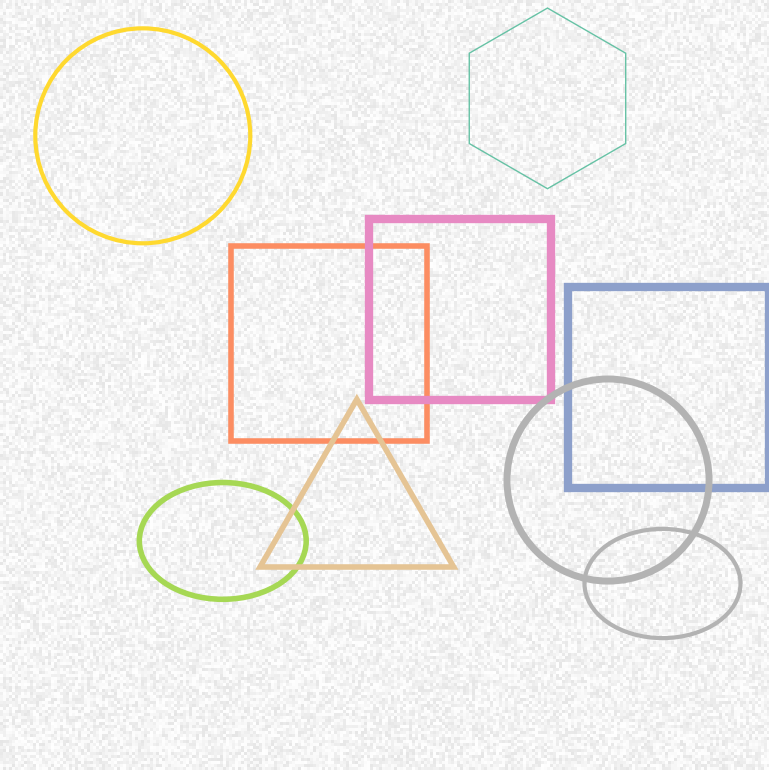[{"shape": "hexagon", "thickness": 0.5, "radius": 0.59, "center": [0.711, 0.872]}, {"shape": "square", "thickness": 2, "radius": 0.64, "center": [0.427, 0.554]}, {"shape": "square", "thickness": 3, "radius": 0.65, "center": [0.869, 0.496]}, {"shape": "square", "thickness": 3, "radius": 0.59, "center": [0.597, 0.598]}, {"shape": "oval", "thickness": 2, "radius": 0.54, "center": [0.289, 0.298]}, {"shape": "circle", "thickness": 1.5, "radius": 0.7, "center": [0.185, 0.824]}, {"shape": "triangle", "thickness": 2, "radius": 0.73, "center": [0.463, 0.336]}, {"shape": "circle", "thickness": 2.5, "radius": 0.66, "center": [0.79, 0.377]}, {"shape": "oval", "thickness": 1.5, "radius": 0.51, "center": [0.86, 0.242]}]